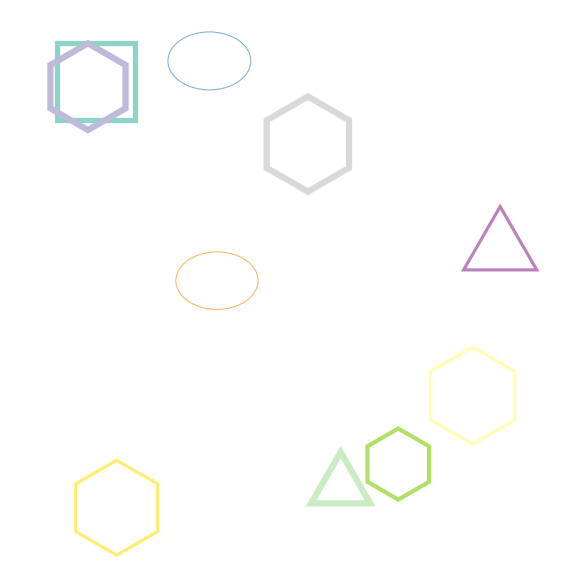[{"shape": "square", "thickness": 2.5, "radius": 0.34, "center": [0.166, 0.858]}, {"shape": "hexagon", "thickness": 1.5, "radius": 0.42, "center": [0.818, 0.314]}, {"shape": "hexagon", "thickness": 3, "radius": 0.38, "center": [0.152, 0.849]}, {"shape": "oval", "thickness": 0.5, "radius": 0.36, "center": [0.363, 0.894]}, {"shape": "oval", "thickness": 0.5, "radius": 0.36, "center": [0.376, 0.513]}, {"shape": "hexagon", "thickness": 2, "radius": 0.31, "center": [0.69, 0.196]}, {"shape": "hexagon", "thickness": 3, "radius": 0.41, "center": [0.533, 0.75]}, {"shape": "triangle", "thickness": 1.5, "radius": 0.37, "center": [0.866, 0.568]}, {"shape": "triangle", "thickness": 3, "radius": 0.3, "center": [0.59, 0.157]}, {"shape": "hexagon", "thickness": 1.5, "radius": 0.41, "center": [0.202, 0.12]}]